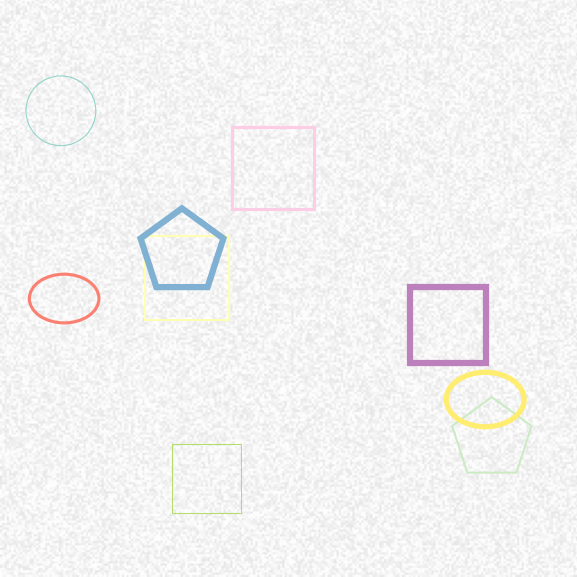[{"shape": "circle", "thickness": 0.5, "radius": 0.3, "center": [0.105, 0.807]}, {"shape": "square", "thickness": 1, "radius": 0.36, "center": [0.323, 0.518]}, {"shape": "oval", "thickness": 1.5, "radius": 0.3, "center": [0.111, 0.482]}, {"shape": "pentagon", "thickness": 3, "radius": 0.38, "center": [0.315, 0.563]}, {"shape": "square", "thickness": 0.5, "radius": 0.3, "center": [0.357, 0.171]}, {"shape": "square", "thickness": 1.5, "radius": 0.35, "center": [0.473, 0.708]}, {"shape": "square", "thickness": 3, "radius": 0.33, "center": [0.775, 0.436]}, {"shape": "pentagon", "thickness": 1, "radius": 0.36, "center": [0.852, 0.239]}, {"shape": "oval", "thickness": 2.5, "radius": 0.34, "center": [0.84, 0.307]}]